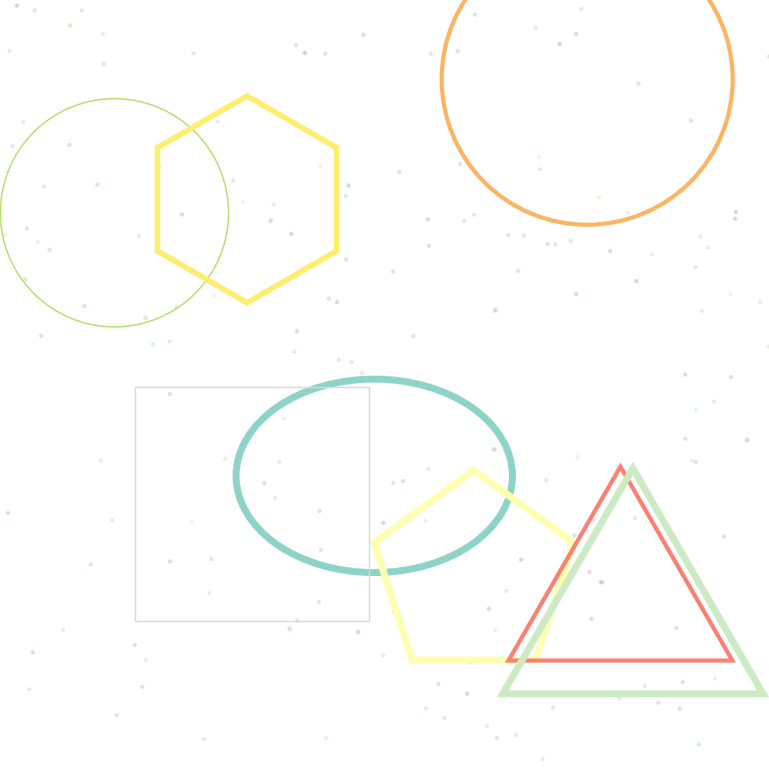[{"shape": "oval", "thickness": 2.5, "radius": 0.9, "center": [0.486, 0.382]}, {"shape": "pentagon", "thickness": 2.5, "radius": 0.68, "center": [0.615, 0.253]}, {"shape": "triangle", "thickness": 1.5, "radius": 0.84, "center": [0.806, 0.226]}, {"shape": "circle", "thickness": 1.5, "radius": 0.94, "center": [0.763, 0.897]}, {"shape": "circle", "thickness": 0.5, "radius": 0.74, "center": [0.149, 0.724]}, {"shape": "square", "thickness": 0.5, "radius": 0.76, "center": [0.327, 0.345]}, {"shape": "triangle", "thickness": 2.5, "radius": 0.98, "center": [0.822, 0.197]}, {"shape": "hexagon", "thickness": 2, "radius": 0.67, "center": [0.321, 0.741]}]